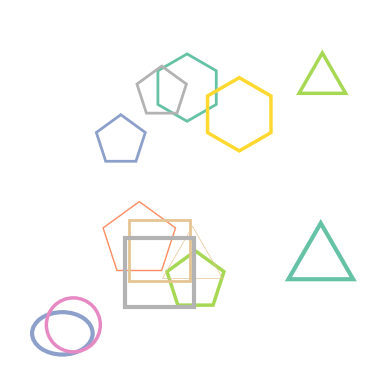[{"shape": "triangle", "thickness": 3, "radius": 0.49, "center": [0.833, 0.323]}, {"shape": "hexagon", "thickness": 2, "radius": 0.44, "center": [0.486, 0.772]}, {"shape": "pentagon", "thickness": 1, "radius": 0.49, "center": [0.362, 0.377]}, {"shape": "oval", "thickness": 3, "radius": 0.39, "center": [0.162, 0.134]}, {"shape": "pentagon", "thickness": 2, "radius": 0.33, "center": [0.314, 0.635]}, {"shape": "circle", "thickness": 2.5, "radius": 0.35, "center": [0.191, 0.156]}, {"shape": "pentagon", "thickness": 2.5, "radius": 0.39, "center": [0.508, 0.27]}, {"shape": "triangle", "thickness": 2.5, "radius": 0.35, "center": [0.837, 0.793]}, {"shape": "hexagon", "thickness": 2.5, "radius": 0.48, "center": [0.621, 0.703]}, {"shape": "square", "thickness": 2, "radius": 0.39, "center": [0.414, 0.349]}, {"shape": "triangle", "thickness": 0.5, "radius": 0.45, "center": [0.5, 0.322]}, {"shape": "square", "thickness": 3, "radius": 0.44, "center": [0.414, 0.293]}, {"shape": "pentagon", "thickness": 2, "radius": 0.34, "center": [0.42, 0.761]}]